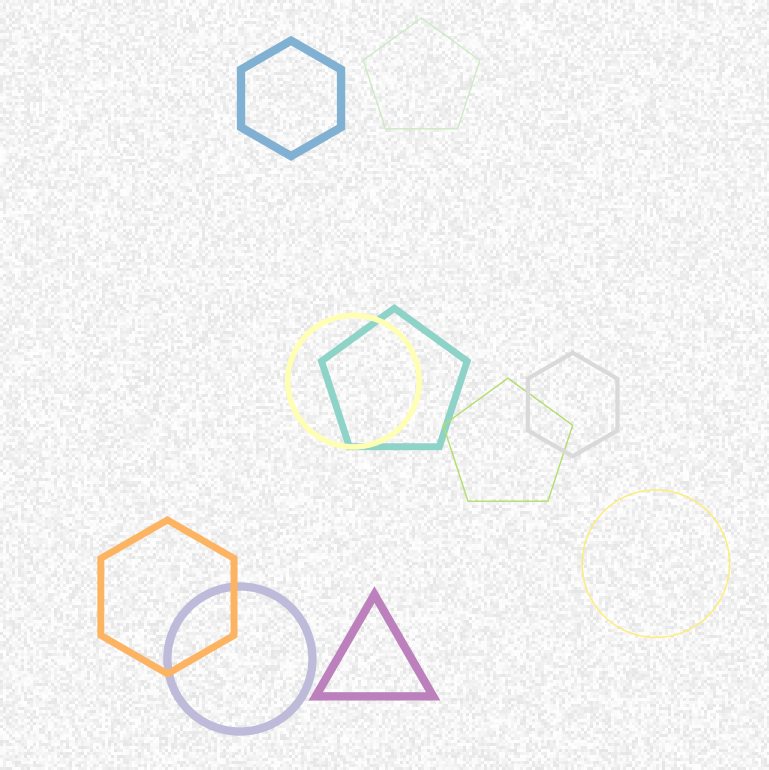[{"shape": "pentagon", "thickness": 2.5, "radius": 0.5, "center": [0.512, 0.5]}, {"shape": "circle", "thickness": 2, "radius": 0.43, "center": [0.459, 0.505]}, {"shape": "circle", "thickness": 3, "radius": 0.47, "center": [0.312, 0.144]}, {"shape": "hexagon", "thickness": 3, "radius": 0.38, "center": [0.378, 0.872]}, {"shape": "hexagon", "thickness": 2.5, "radius": 0.5, "center": [0.217, 0.225]}, {"shape": "pentagon", "thickness": 0.5, "radius": 0.44, "center": [0.66, 0.421]}, {"shape": "hexagon", "thickness": 1.5, "radius": 0.34, "center": [0.744, 0.475]}, {"shape": "triangle", "thickness": 3, "radius": 0.44, "center": [0.486, 0.14]}, {"shape": "pentagon", "thickness": 0.5, "radius": 0.4, "center": [0.547, 0.897]}, {"shape": "circle", "thickness": 0.5, "radius": 0.48, "center": [0.852, 0.268]}]